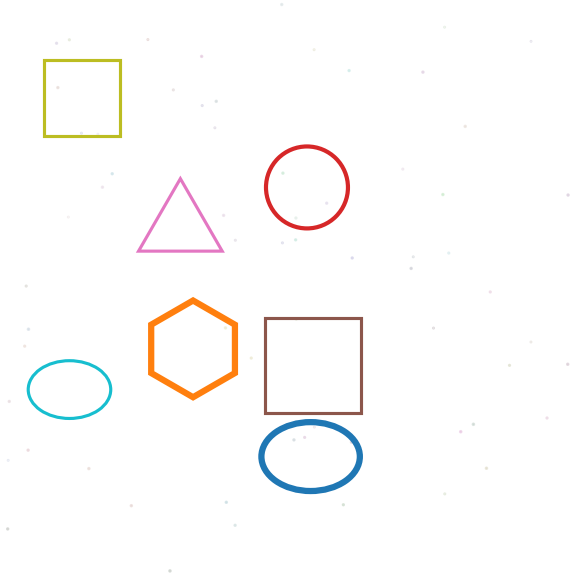[{"shape": "oval", "thickness": 3, "radius": 0.43, "center": [0.538, 0.209]}, {"shape": "hexagon", "thickness": 3, "radius": 0.42, "center": [0.334, 0.395]}, {"shape": "circle", "thickness": 2, "radius": 0.35, "center": [0.532, 0.675]}, {"shape": "square", "thickness": 1.5, "radius": 0.42, "center": [0.543, 0.366]}, {"shape": "triangle", "thickness": 1.5, "radius": 0.42, "center": [0.312, 0.606]}, {"shape": "square", "thickness": 1.5, "radius": 0.33, "center": [0.142, 0.83]}, {"shape": "oval", "thickness": 1.5, "radius": 0.36, "center": [0.12, 0.325]}]